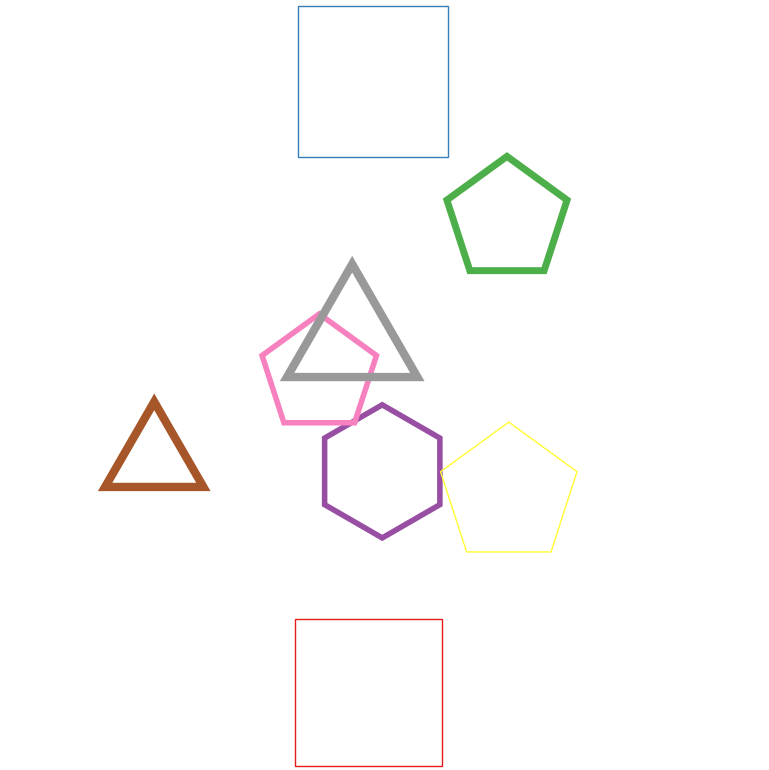[{"shape": "square", "thickness": 0.5, "radius": 0.48, "center": [0.479, 0.101]}, {"shape": "square", "thickness": 0.5, "radius": 0.49, "center": [0.485, 0.894]}, {"shape": "pentagon", "thickness": 2.5, "radius": 0.41, "center": [0.658, 0.715]}, {"shape": "hexagon", "thickness": 2, "radius": 0.43, "center": [0.496, 0.388]}, {"shape": "pentagon", "thickness": 0.5, "radius": 0.47, "center": [0.661, 0.359]}, {"shape": "triangle", "thickness": 3, "radius": 0.37, "center": [0.2, 0.404]}, {"shape": "pentagon", "thickness": 2, "radius": 0.39, "center": [0.415, 0.514]}, {"shape": "triangle", "thickness": 3, "radius": 0.49, "center": [0.457, 0.559]}]